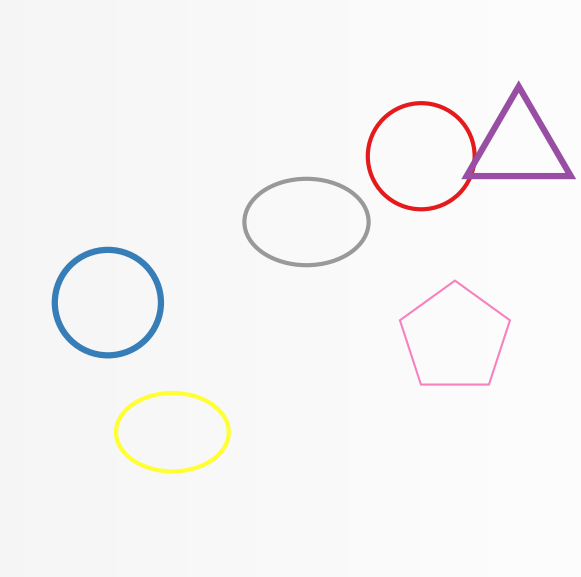[{"shape": "circle", "thickness": 2, "radius": 0.46, "center": [0.725, 0.729]}, {"shape": "circle", "thickness": 3, "radius": 0.46, "center": [0.186, 0.475]}, {"shape": "triangle", "thickness": 3, "radius": 0.52, "center": [0.892, 0.746]}, {"shape": "oval", "thickness": 2, "radius": 0.48, "center": [0.297, 0.251]}, {"shape": "pentagon", "thickness": 1, "radius": 0.5, "center": [0.783, 0.414]}, {"shape": "oval", "thickness": 2, "radius": 0.53, "center": [0.527, 0.615]}]